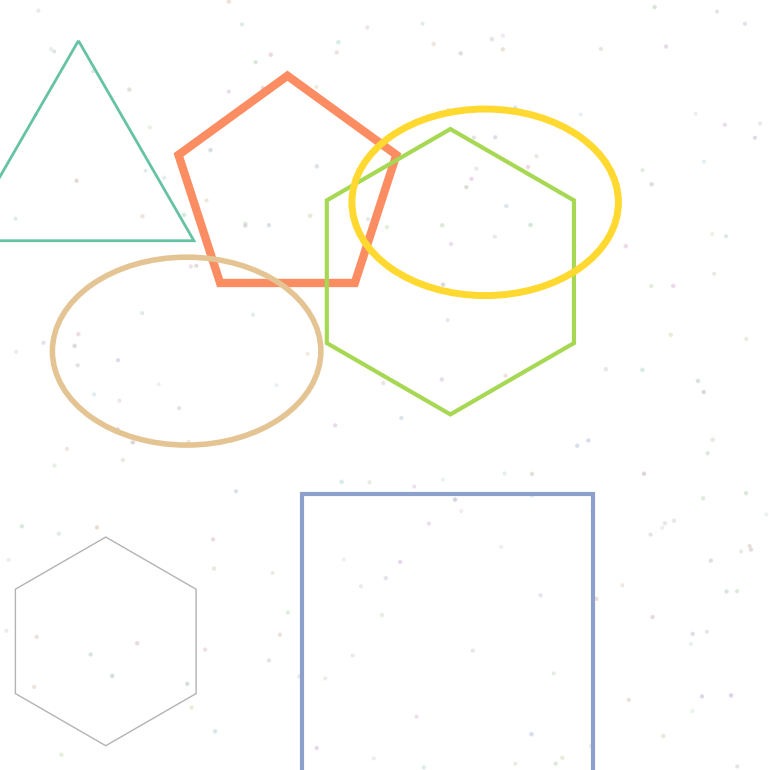[{"shape": "triangle", "thickness": 1, "radius": 0.87, "center": [0.102, 0.774]}, {"shape": "pentagon", "thickness": 3, "radius": 0.74, "center": [0.373, 0.753]}, {"shape": "square", "thickness": 1.5, "radius": 0.94, "center": [0.581, 0.17]}, {"shape": "hexagon", "thickness": 1.5, "radius": 0.93, "center": [0.585, 0.647]}, {"shape": "oval", "thickness": 2.5, "radius": 0.87, "center": [0.63, 0.737]}, {"shape": "oval", "thickness": 2, "radius": 0.87, "center": [0.242, 0.544]}, {"shape": "hexagon", "thickness": 0.5, "radius": 0.68, "center": [0.137, 0.167]}]